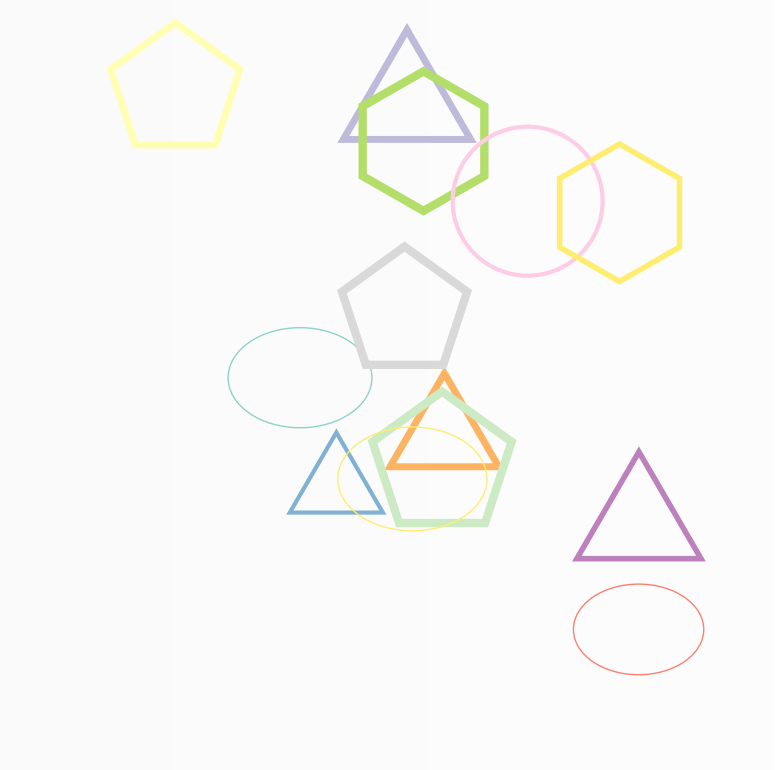[{"shape": "oval", "thickness": 0.5, "radius": 0.46, "center": [0.387, 0.509]}, {"shape": "pentagon", "thickness": 2.5, "radius": 0.44, "center": [0.226, 0.883]}, {"shape": "triangle", "thickness": 2.5, "radius": 0.47, "center": [0.525, 0.866]}, {"shape": "oval", "thickness": 0.5, "radius": 0.42, "center": [0.824, 0.183]}, {"shape": "triangle", "thickness": 1.5, "radius": 0.35, "center": [0.434, 0.369]}, {"shape": "triangle", "thickness": 2.5, "radius": 0.4, "center": [0.573, 0.434]}, {"shape": "hexagon", "thickness": 3, "radius": 0.45, "center": [0.546, 0.817]}, {"shape": "circle", "thickness": 1.5, "radius": 0.48, "center": [0.681, 0.739]}, {"shape": "pentagon", "thickness": 3, "radius": 0.42, "center": [0.522, 0.595]}, {"shape": "triangle", "thickness": 2, "radius": 0.46, "center": [0.824, 0.321]}, {"shape": "pentagon", "thickness": 3, "radius": 0.47, "center": [0.57, 0.397]}, {"shape": "oval", "thickness": 0.5, "radius": 0.48, "center": [0.532, 0.378]}, {"shape": "hexagon", "thickness": 2, "radius": 0.45, "center": [0.799, 0.724]}]